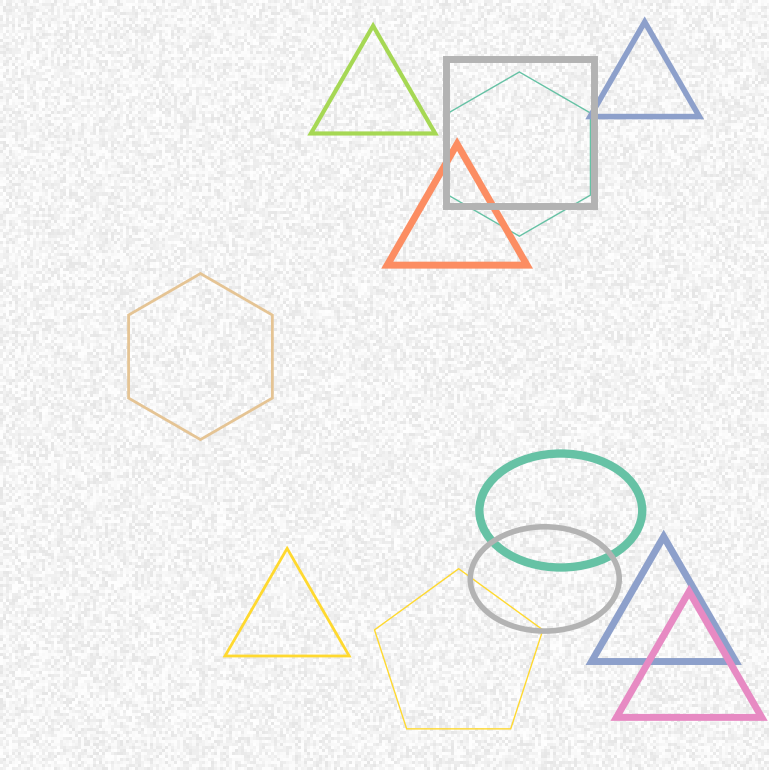[{"shape": "oval", "thickness": 3, "radius": 0.53, "center": [0.728, 0.337]}, {"shape": "hexagon", "thickness": 0.5, "radius": 0.53, "center": [0.674, 0.8]}, {"shape": "triangle", "thickness": 2.5, "radius": 0.52, "center": [0.594, 0.708]}, {"shape": "triangle", "thickness": 2.5, "radius": 0.54, "center": [0.862, 0.195]}, {"shape": "triangle", "thickness": 2, "radius": 0.41, "center": [0.837, 0.89]}, {"shape": "triangle", "thickness": 2.5, "radius": 0.54, "center": [0.895, 0.123]}, {"shape": "triangle", "thickness": 1.5, "radius": 0.47, "center": [0.485, 0.873]}, {"shape": "pentagon", "thickness": 0.5, "radius": 0.57, "center": [0.596, 0.146]}, {"shape": "triangle", "thickness": 1, "radius": 0.47, "center": [0.373, 0.195]}, {"shape": "hexagon", "thickness": 1, "radius": 0.54, "center": [0.26, 0.537]}, {"shape": "oval", "thickness": 2, "radius": 0.48, "center": [0.707, 0.248]}, {"shape": "square", "thickness": 2.5, "radius": 0.48, "center": [0.676, 0.828]}]